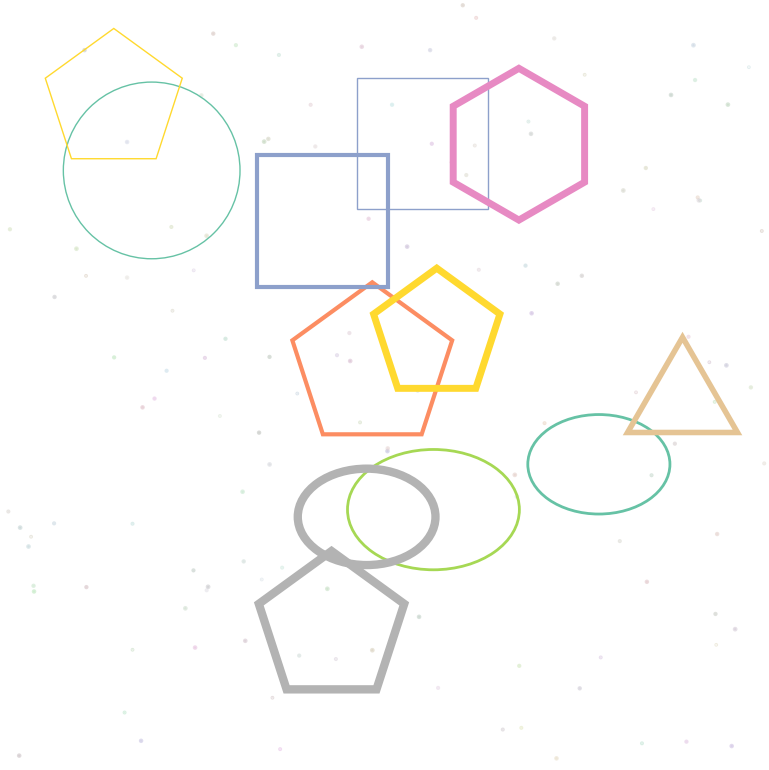[{"shape": "oval", "thickness": 1, "radius": 0.46, "center": [0.778, 0.397]}, {"shape": "circle", "thickness": 0.5, "radius": 0.57, "center": [0.197, 0.779]}, {"shape": "pentagon", "thickness": 1.5, "radius": 0.55, "center": [0.483, 0.524]}, {"shape": "square", "thickness": 1.5, "radius": 0.43, "center": [0.419, 0.713]}, {"shape": "square", "thickness": 0.5, "radius": 0.43, "center": [0.549, 0.814]}, {"shape": "hexagon", "thickness": 2.5, "radius": 0.49, "center": [0.674, 0.813]}, {"shape": "oval", "thickness": 1, "radius": 0.56, "center": [0.563, 0.338]}, {"shape": "pentagon", "thickness": 0.5, "radius": 0.47, "center": [0.148, 0.87]}, {"shape": "pentagon", "thickness": 2.5, "radius": 0.43, "center": [0.567, 0.565]}, {"shape": "triangle", "thickness": 2, "radius": 0.41, "center": [0.886, 0.48]}, {"shape": "oval", "thickness": 3, "radius": 0.45, "center": [0.476, 0.329]}, {"shape": "pentagon", "thickness": 3, "radius": 0.5, "center": [0.431, 0.185]}]